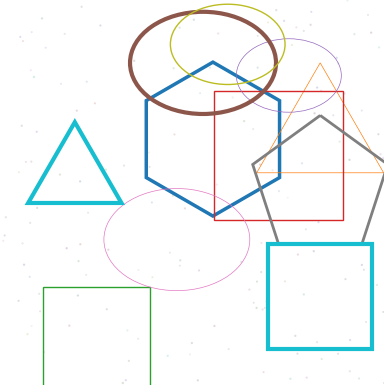[{"shape": "hexagon", "thickness": 2.5, "radius": 1.0, "center": [0.553, 0.639]}, {"shape": "triangle", "thickness": 0.5, "radius": 0.95, "center": [0.832, 0.646]}, {"shape": "square", "thickness": 1, "radius": 0.7, "center": [0.251, 0.116]}, {"shape": "square", "thickness": 1, "radius": 0.84, "center": [0.723, 0.596]}, {"shape": "oval", "thickness": 0.5, "radius": 0.68, "center": [0.75, 0.804]}, {"shape": "oval", "thickness": 3, "radius": 0.95, "center": [0.527, 0.837]}, {"shape": "oval", "thickness": 0.5, "radius": 0.95, "center": [0.459, 0.378]}, {"shape": "pentagon", "thickness": 2, "radius": 0.92, "center": [0.832, 0.516]}, {"shape": "oval", "thickness": 1, "radius": 0.74, "center": [0.591, 0.885]}, {"shape": "triangle", "thickness": 3, "radius": 0.7, "center": [0.194, 0.543]}, {"shape": "square", "thickness": 3, "radius": 0.68, "center": [0.83, 0.23]}]